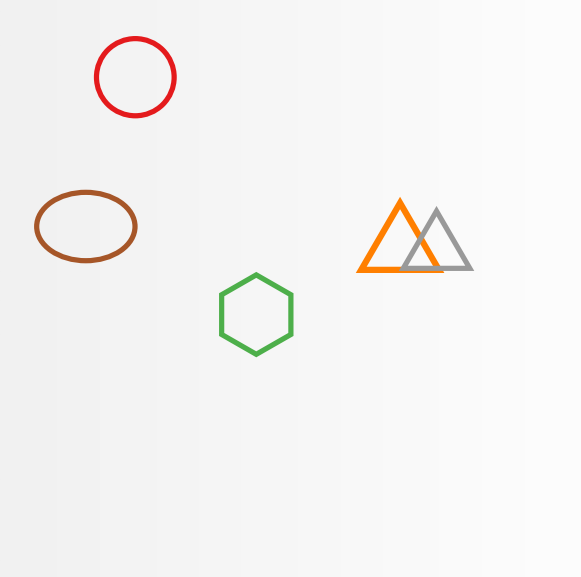[{"shape": "circle", "thickness": 2.5, "radius": 0.33, "center": [0.233, 0.865]}, {"shape": "hexagon", "thickness": 2.5, "radius": 0.34, "center": [0.441, 0.454]}, {"shape": "triangle", "thickness": 3, "radius": 0.39, "center": [0.688, 0.57]}, {"shape": "oval", "thickness": 2.5, "radius": 0.42, "center": [0.148, 0.607]}, {"shape": "triangle", "thickness": 2.5, "radius": 0.33, "center": [0.751, 0.567]}]